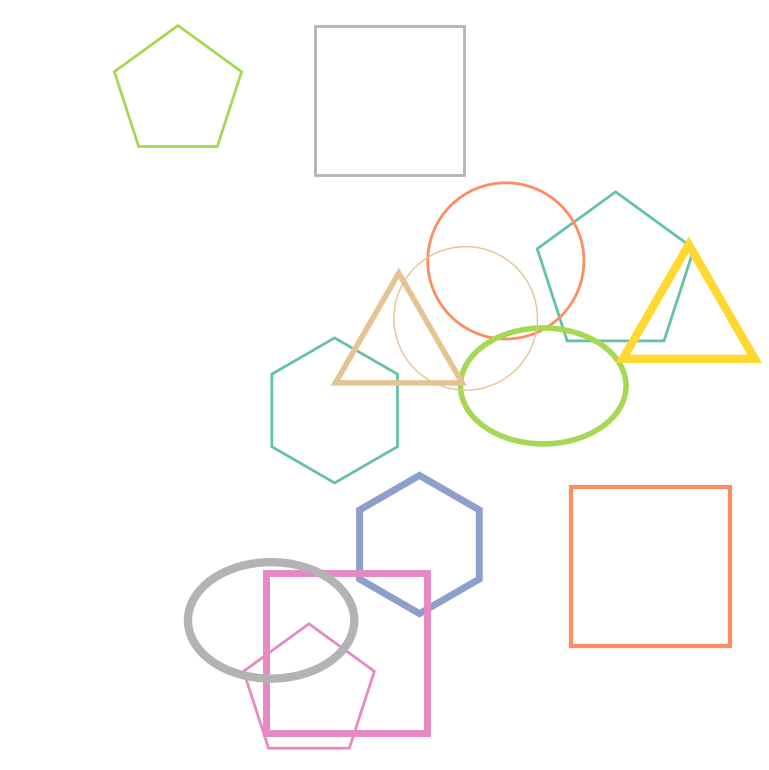[{"shape": "hexagon", "thickness": 1, "radius": 0.47, "center": [0.435, 0.467]}, {"shape": "pentagon", "thickness": 1, "radius": 0.53, "center": [0.799, 0.644]}, {"shape": "square", "thickness": 1.5, "radius": 0.52, "center": [0.845, 0.264]}, {"shape": "circle", "thickness": 1, "radius": 0.51, "center": [0.657, 0.661]}, {"shape": "hexagon", "thickness": 2.5, "radius": 0.45, "center": [0.545, 0.293]}, {"shape": "square", "thickness": 2.5, "radius": 0.52, "center": [0.45, 0.152]}, {"shape": "pentagon", "thickness": 1, "radius": 0.45, "center": [0.401, 0.101]}, {"shape": "oval", "thickness": 2, "radius": 0.54, "center": [0.706, 0.499]}, {"shape": "pentagon", "thickness": 1, "radius": 0.43, "center": [0.231, 0.88]}, {"shape": "triangle", "thickness": 3, "radius": 0.49, "center": [0.894, 0.583]}, {"shape": "circle", "thickness": 0.5, "radius": 0.47, "center": [0.605, 0.586]}, {"shape": "triangle", "thickness": 2, "radius": 0.48, "center": [0.518, 0.55]}, {"shape": "square", "thickness": 1, "radius": 0.48, "center": [0.505, 0.869]}, {"shape": "oval", "thickness": 3, "radius": 0.54, "center": [0.352, 0.194]}]